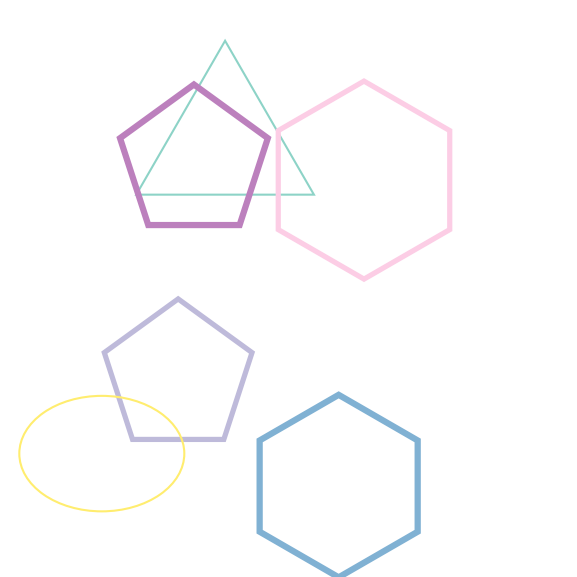[{"shape": "triangle", "thickness": 1, "radius": 0.89, "center": [0.39, 0.751]}, {"shape": "pentagon", "thickness": 2.5, "radius": 0.67, "center": [0.309, 0.347]}, {"shape": "hexagon", "thickness": 3, "radius": 0.79, "center": [0.586, 0.157]}, {"shape": "hexagon", "thickness": 2.5, "radius": 0.86, "center": [0.63, 0.687]}, {"shape": "pentagon", "thickness": 3, "radius": 0.67, "center": [0.336, 0.718]}, {"shape": "oval", "thickness": 1, "radius": 0.71, "center": [0.176, 0.214]}]